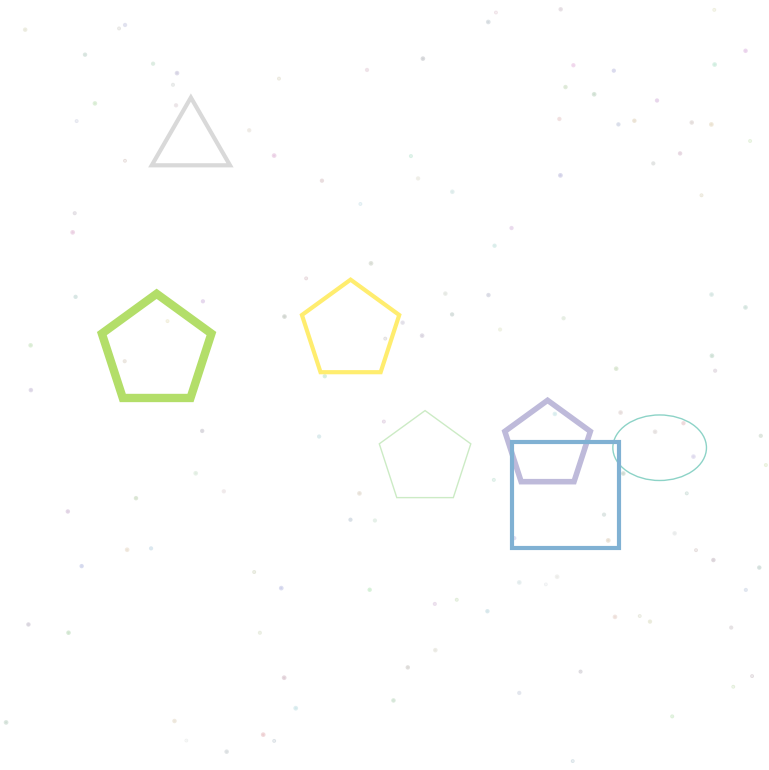[{"shape": "oval", "thickness": 0.5, "radius": 0.3, "center": [0.857, 0.419]}, {"shape": "pentagon", "thickness": 2, "radius": 0.29, "center": [0.711, 0.422]}, {"shape": "square", "thickness": 1.5, "radius": 0.34, "center": [0.734, 0.358]}, {"shape": "pentagon", "thickness": 3, "radius": 0.37, "center": [0.203, 0.544]}, {"shape": "triangle", "thickness": 1.5, "radius": 0.29, "center": [0.248, 0.815]}, {"shape": "pentagon", "thickness": 0.5, "radius": 0.31, "center": [0.552, 0.404]}, {"shape": "pentagon", "thickness": 1.5, "radius": 0.33, "center": [0.455, 0.57]}]